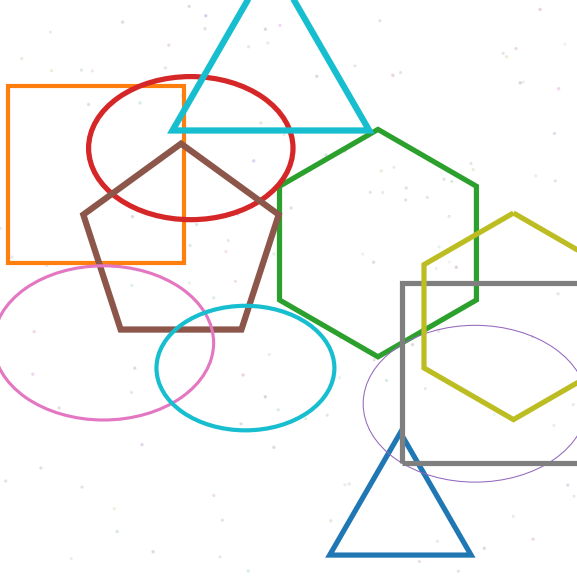[{"shape": "triangle", "thickness": 2.5, "radius": 0.71, "center": [0.693, 0.109]}, {"shape": "square", "thickness": 2, "radius": 0.77, "center": [0.166, 0.696]}, {"shape": "hexagon", "thickness": 2.5, "radius": 0.98, "center": [0.654, 0.578]}, {"shape": "oval", "thickness": 2.5, "radius": 0.88, "center": [0.33, 0.743]}, {"shape": "oval", "thickness": 0.5, "radius": 0.97, "center": [0.823, 0.3]}, {"shape": "pentagon", "thickness": 3, "radius": 0.89, "center": [0.313, 0.572]}, {"shape": "oval", "thickness": 1.5, "radius": 0.95, "center": [0.179, 0.405]}, {"shape": "square", "thickness": 2.5, "radius": 0.78, "center": [0.852, 0.353]}, {"shape": "hexagon", "thickness": 2.5, "radius": 0.89, "center": [0.889, 0.451]}, {"shape": "triangle", "thickness": 3, "radius": 0.98, "center": [0.469, 0.872]}, {"shape": "oval", "thickness": 2, "radius": 0.77, "center": [0.425, 0.362]}]